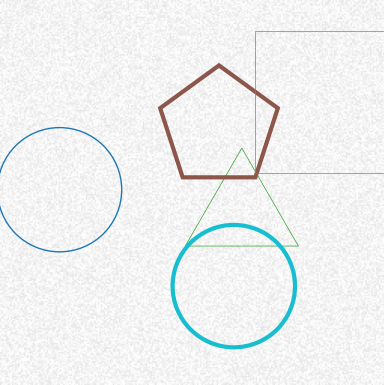[{"shape": "circle", "thickness": 1, "radius": 0.81, "center": [0.155, 0.507]}, {"shape": "triangle", "thickness": 0.5, "radius": 0.85, "center": [0.628, 0.446]}, {"shape": "pentagon", "thickness": 3, "radius": 0.8, "center": [0.569, 0.669]}, {"shape": "square", "thickness": 0.5, "radius": 0.92, "center": [0.846, 0.736]}, {"shape": "circle", "thickness": 3, "radius": 0.79, "center": [0.607, 0.257]}]